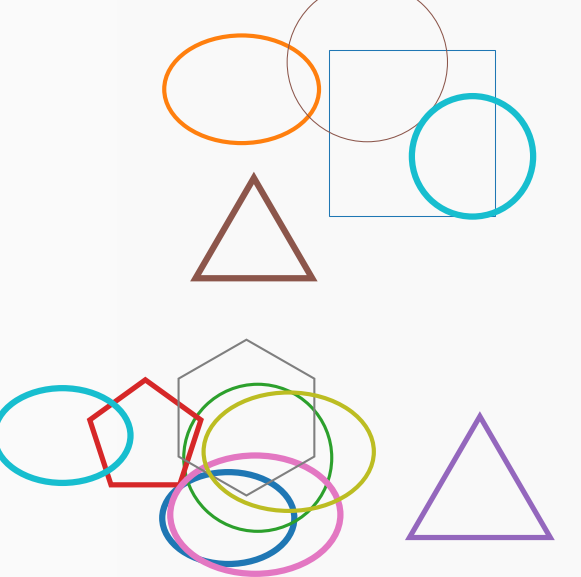[{"shape": "square", "thickness": 0.5, "radius": 0.71, "center": [0.708, 0.769]}, {"shape": "oval", "thickness": 3, "radius": 0.57, "center": [0.393, 0.102]}, {"shape": "oval", "thickness": 2, "radius": 0.67, "center": [0.416, 0.845]}, {"shape": "circle", "thickness": 1.5, "radius": 0.64, "center": [0.443, 0.206]}, {"shape": "pentagon", "thickness": 2.5, "radius": 0.5, "center": [0.25, 0.241]}, {"shape": "triangle", "thickness": 2.5, "radius": 0.7, "center": [0.826, 0.138]}, {"shape": "triangle", "thickness": 3, "radius": 0.58, "center": [0.437, 0.575]}, {"shape": "circle", "thickness": 0.5, "radius": 0.69, "center": [0.632, 0.892]}, {"shape": "oval", "thickness": 3, "radius": 0.73, "center": [0.439, 0.108]}, {"shape": "hexagon", "thickness": 1, "radius": 0.67, "center": [0.424, 0.276]}, {"shape": "oval", "thickness": 2, "radius": 0.73, "center": [0.497, 0.217]}, {"shape": "circle", "thickness": 3, "radius": 0.52, "center": [0.813, 0.728]}, {"shape": "oval", "thickness": 3, "radius": 0.59, "center": [0.107, 0.245]}]